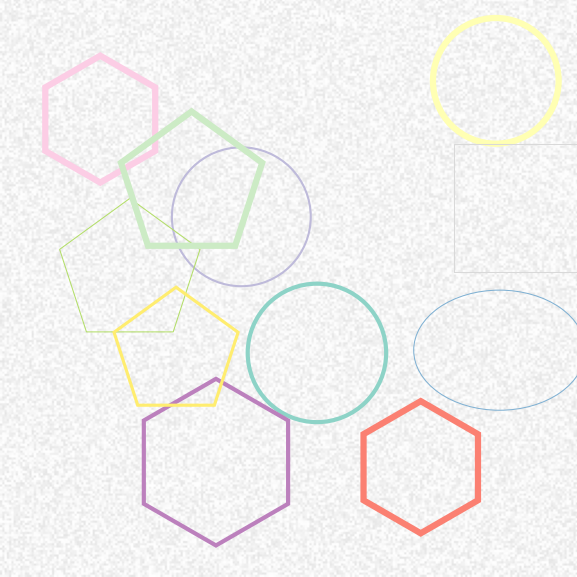[{"shape": "circle", "thickness": 2, "radius": 0.6, "center": [0.549, 0.388]}, {"shape": "circle", "thickness": 3, "radius": 0.54, "center": [0.859, 0.859]}, {"shape": "circle", "thickness": 1, "radius": 0.6, "center": [0.418, 0.624]}, {"shape": "hexagon", "thickness": 3, "radius": 0.57, "center": [0.729, 0.19]}, {"shape": "oval", "thickness": 0.5, "radius": 0.74, "center": [0.865, 0.393]}, {"shape": "pentagon", "thickness": 0.5, "radius": 0.64, "center": [0.225, 0.528]}, {"shape": "hexagon", "thickness": 3, "radius": 0.55, "center": [0.174, 0.793]}, {"shape": "square", "thickness": 0.5, "radius": 0.55, "center": [0.897, 0.639]}, {"shape": "hexagon", "thickness": 2, "radius": 0.72, "center": [0.374, 0.199]}, {"shape": "pentagon", "thickness": 3, "radius": 0.64, "center": [0.332, 0.678]}, {"shape": "pentagon", "thickness": 1.5, "radius": 0.56, "center": [0.305, 0.389]}]